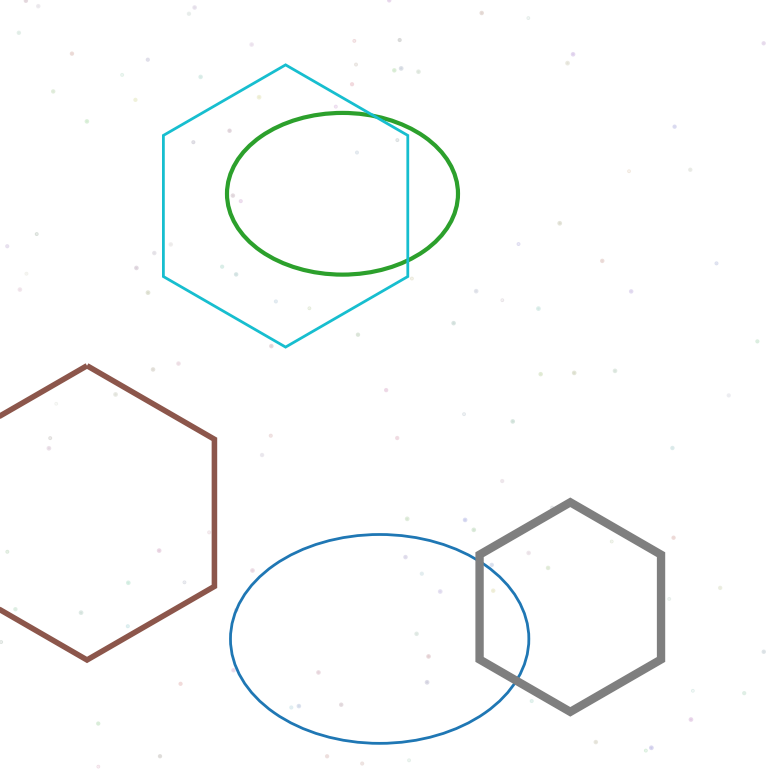[{"shape": "oval", "thickness": 1, "radius": 0.97, "center": [0.493, 0.17]}, {"shape": "oval", "thickness": 1.5, "radius": 0.75, "center": [0.445, 0.748]}, {"shape": "hexagon", "thickness": 2, "radius": 0.96, "center": [0.113, 0.334]}, {"shape": "hexagon", "thickness": 3, "radius": 0.68, "center": [0.741, 0.212]}, {"shape": "hexagon", "thickness": 1, "radius": 0.92, "center": [0.371, 0.732]}]